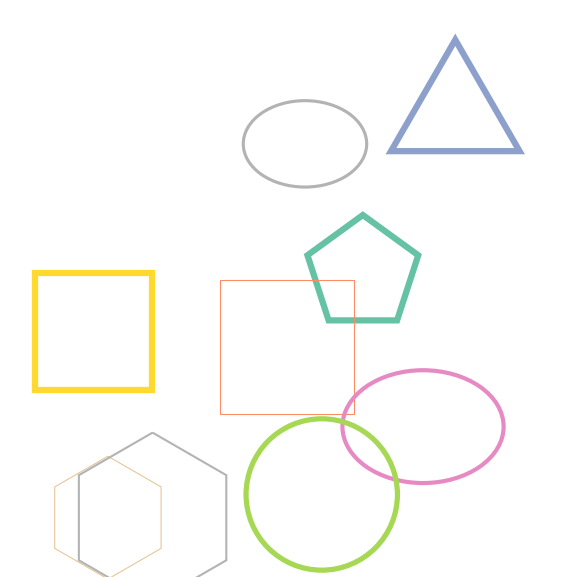[{"shape": "pentagon", "thickness": 3, "radius": 0.5, "center": [0.628, 0.526]}, {"shape": "square", "thickness": 0.5, "radius": 0.58, "center": [0.497, 0.399]}, {"shape": "triangle", "thickness": 3, "radius": 0.64, "center": [0.788, 0.802]}, {"shape": "oval", "thickness": 2, "radius": 0.7, "center": [0.733, 0.26]}, {"shape": "circle", "thickness": 2.5, "radius": 0.66, "center": [0.557, 0.143]}, {"shape": "square", "thickness": 3, "radius": 0.51, "center": [0.162, 0.425]}, {"shape": "hexagon", "thickness": 0.5, "radius": 0.53, "center": [0.187, 0.103]}, {"shape": "hexagon", "thickness": 1, "radius": 0.74, "center": [0.264, 0.103]}, {"shape": "oval", "thickness": 1.5, "radius": 0.53, "center": [0.528, 0.75]}]